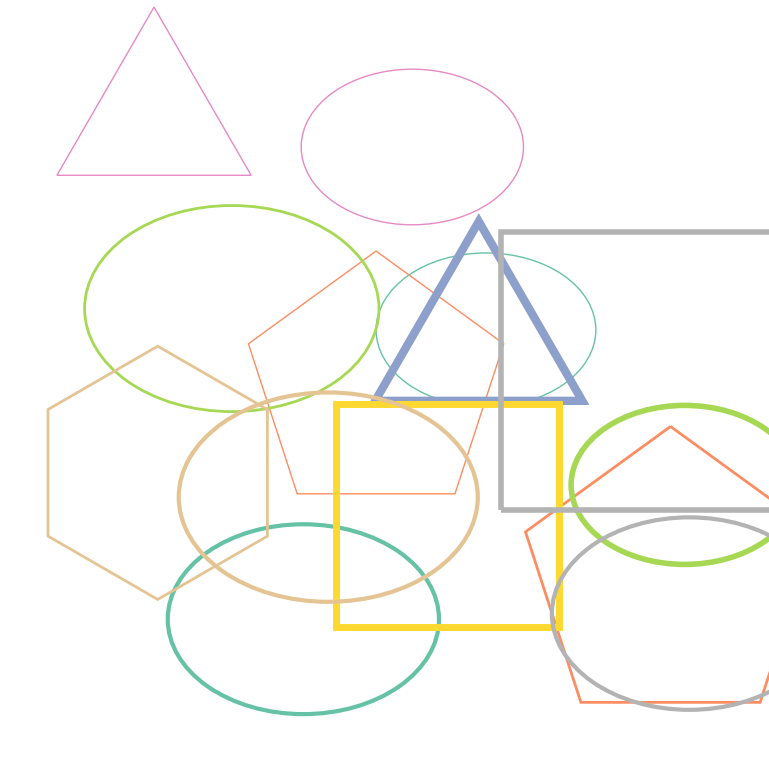[{"shape": "oval", "thickness": 0.5, "radius": 0.71, "center": [0.631, 0.572]}, {"shape": "oval", "thickness": 1.5, "radius": 0.88, "center": [0.394, 0.196]}, {"shape": "pentagon", "thickness": 0.5, "radius": 0.87, "center": [0.488, 0.5]}, {"shape": "pentagon", "thickness": 1, "radius": 0.99, "center": [0.871, 0.248]}, {"shape": "triangle", "thickness": 3, "radius": 0.78, "center": [0.622, 0.557]}, {"shape": "triangle", "thickness": 0.5, "radius": 0.73, "center": [0.2, 0.845]}, {"shape": "oval", "thickness": 0.5, "radius": 0.72, "center": [0.535, 0.809]}, {"shape": "oval", "thickness": 2, "radius": 0.74, "center": [0.889, 0.37]}, {"shape": "oval", "thickness": 1, "radius": 0.96, "center": [0.301, 0.599]}, {"shape": "square", "thickness": 2.5, "radius": 0.72, "center": [0.582, 0.331]}, {"shape": "hexagon", "thickness": 1, "radius": 0.82, "center": [0.205, 0.386]}, {"shape": "oval", "thickness": 1.5, "radius": 0.97, "center": [0.426, 0.354]}, {"shape": "oval", "thickness": 1.5, "radius": 0.89, "center": [0.895, 0.203]}, {"shape": "square", "thickness": 2, "radius": 0.9, "center": [0.831, 0.518]}]